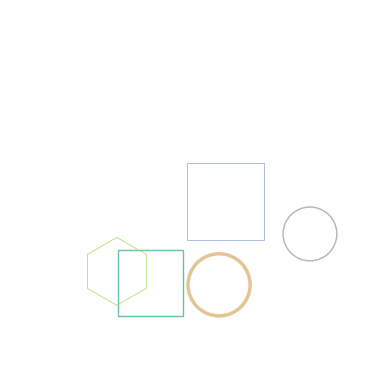[{"shape": "square", "thickness": 1, "radius": 0.42, "center": [0.391, 0.265]}, {"shape": "square", "thickness": 0.5, "radius": 0.5, "center": [0.586, 0.476]}, {"shape": "hexagon", "thickness": 0.5, "radius": 0.44, "center": [0.303, 0.295]}, {"shape": "circle", "thickness": 2.5, "radius": 0.4, "center": [0.569, 0.26]}, {"shape": "circle", "thickness": 1, "radius": 0.35, "center": [0.805, 0.392]}]